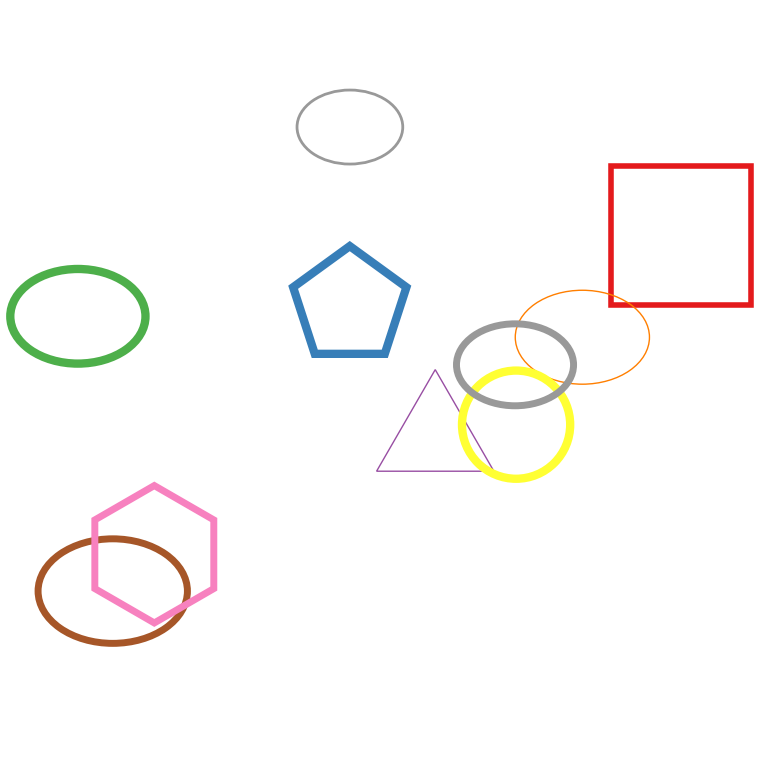[{"shape": "square", "thickness": 2, "radius": 0.45, "center": [0.884, 0.694]}, {"shape": "pentagon", "thickness": 3, "radius": 0.39, "center": [0.454, 0.603]}, {"shape": "oval", "thickness": 3, "radius": 0.44, "center": [0.101, 0.589]}, {"shape": "triangle", "thickness": 0.5, "radius": 0.44, "center": [0.565, 0.432]}, {"shape": "oval", "thickness": 0.5, "radius": 0.44, "center": [0.756, 0.562]}, {"shape": "circle", "thickness": 3, "radius": 0.35, "center": [0.67, 0.448]}, {"shape": "oval", "thickness": 2.5, "radius": 0.48, "center": [0.146, 0.232]}, {"shape": "hexagon", "thickness": 2.5, "radius": 0.45, "center": [0.2, 0.28]}, {"shape": "oval", "thickness": 2.5, "radius": 0.38, "center": [0.669, 0.526]}, {"shape": "oval", "thickness": 1, "radius": 0.34, "center": [0.454, 0.835]}]